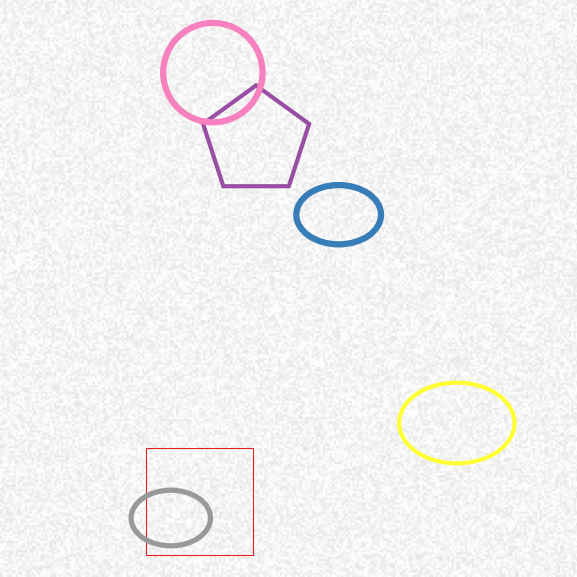[{"shape": "square", "thickness": 0.5, "radius": 0.47, "center": [0.345, 0.131]}, {"shape": "oval", "thickness": 3, "radius": 0.37, "center": [0.586, 0.627]}, {"shape": "pentagon", "thickness": 2, "radius": 0.48, "center": [0.443, 0.755]}, {"shape": "oval", "thickness": 2, "radius": 0.5, "center": [0.791, 0.267]}, {"shape": "circle", "thickness": 3, "radius": 0.43, "center": [0.369, 0.873]}, {"shape": "oval", "thickness": 2.5, "radius": 0.34, "center": [0.296, 0.102]}]